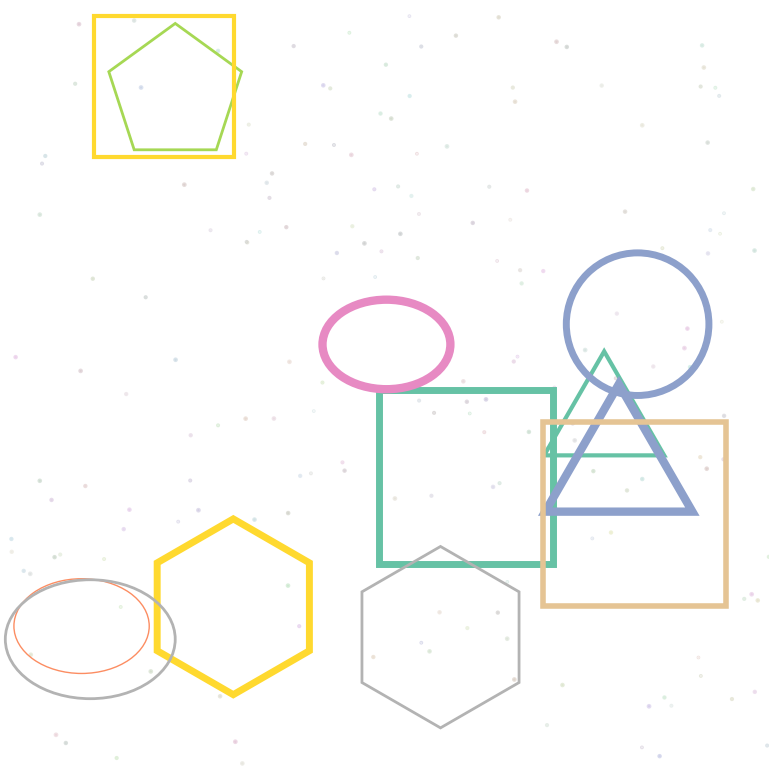[{"shape": "triangle", "thickness": 1.5, "radius": 0.45, "center": [0.785, 0.454]}, {"shape": "square", "thickness": 2.5, "radius": 0.56, "center": [0.605, 0.38]}, {"shape": "oval", "thickness": 0.5, "radius": 0.44, "center": [0.106, 0.187]}, {"shape": "circle", "thickness": 2.5, "radius": 0.46, "center": [0.828, 0.579]}, {"shape": "triangle", "thickness": 3, "radius": 0.55, "center": [0.804, 0.391]}, {"shape": "oval", "thickness": 3, "radius": 0.42, "center": [0.502, 0.553]}, {"shape": "pentagon", "thickness": 1, "radius": 0.45, "center": [0.228, 0.879]}, {"shape": "hexagon", "thickness": 2.5, "radius": 0.57, "center": [0.303, 0.212]}, {"shape": "square", "thickness": 1.5, "radius": 0.46, "center": [0.213, 0.887]}, {"shape": "square", "thickness": 2, "radius": 0.6, "center": [0.824, 0.333]}, {"shape": "oval", "thickness": 1, "radius": 0.55, "center": [0.117, 0.17]}, {"shape": "hexagon", "thickness": 1, "radius": 0.59, "center": [0.572, 0.173]}]